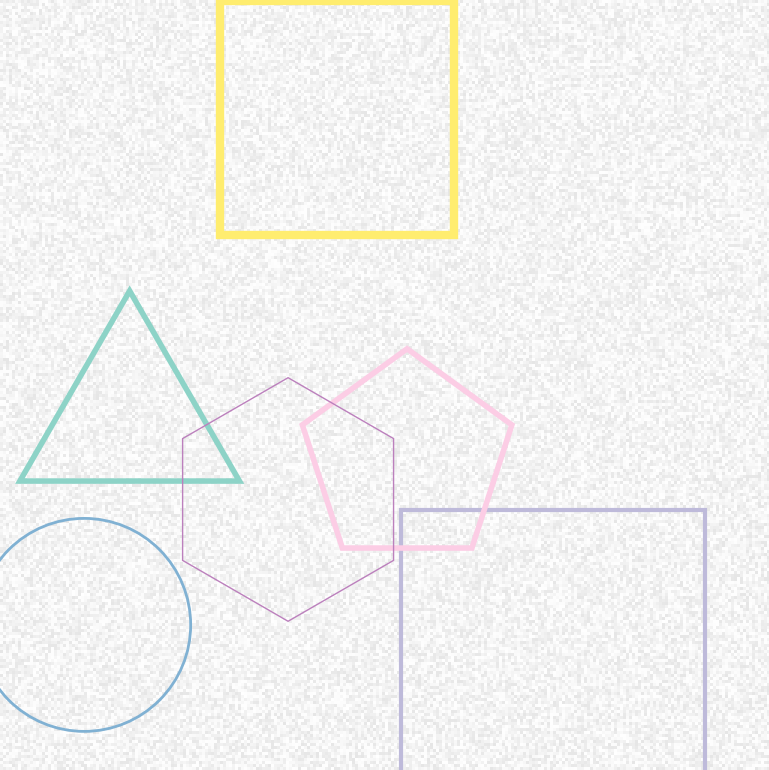[{"shape": "triangle", "thickness": 2, "radius": 0.82, "center": [0.168, 0.458]}, {"shape": "square", "thickness": 1.5, "radius": 0.99, "center": [0.718, 0.14]}, {"shape": "circle", "thickness": 1, "radius": 0.69, "center": [0.109, 0.188]}, {"shape": "pentagon", "thickness": 2, "radius": 0.72, "center": [0.529, 0.404]}, {"shape": "hexagon", "thickness": 0.5, "radius": 0.79, "center": [0.374, 0.351]}, {"shape": "square", "thickness": 3, "radius": 0.76, "center": [0.438, 0.847]}]